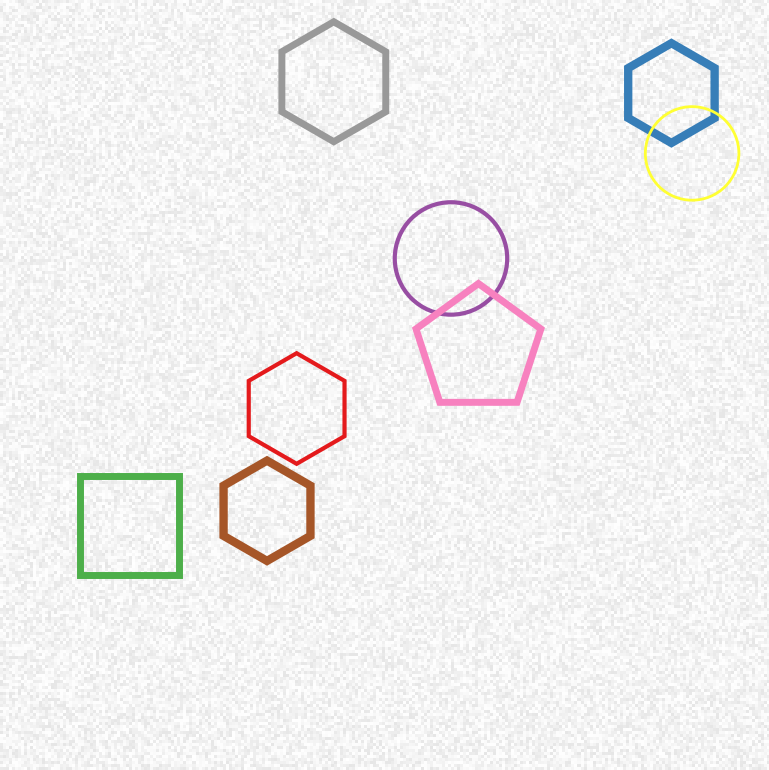[{"shape": "hexagon", "thickness": 1.5, "radius": 0.36, "center": [0.385, 0.469]}, {"shape": "hexagon", "thickness": 3, "radius": 0.32, "center": [0.872, 0.879]}, {"shape": "square", "thickness": 2.5, "radius": 0.32, "center": [0.168, 0.317]}, {"shape": "circle", "thickness": 1.5, "radius": 0.37, "center": [0.586, 0.664]}, {"shape": "circle", "thickness": 1, "radius": 0.3, "center": [0.899, 0.801]}, {"shape": "hexagon", "thickness": 3, "radius": 0.33, "center": [0.347, 0.337]}, {"shape": "pentagon", "thickness": 2.5, "radius": 0.43, "center": [0.621, 0.546]}, {"shape": "hexagon", "thickness": 2.5, "radius": 0.39, "center": [0.434, 0.894]}]